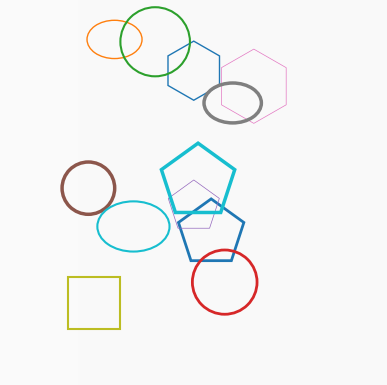[{"shape": "hexagon", "thickness": 1, "radius": 0.38, "center": [0.5, 0.816]}, {"shape": "pentagon", "thickness": 2, "radius": 0.44, "center": [0.545, 0.395]}, {"shape": "oval", "thickness": 1, "radius": 0.35, "center": [0.296, 0.898]}, {"shape": "circle", "thickness": 1.5, "radius": 0.45, "center": [0.4, 0.892]}, {"shape": "circle", "thickness": 2, "radius": 0.42, "center": [0.58, 0.267]}, {"shape": "pentagon", "thickness": 0.5, "radius": 0.35, "center": [0.5, 0.463]}, {"shape": "circle", "thickness": 2.5, "radius": 0.34, "center": [0.228, 0.511]}, {"shape": "hexagon", "thickness": 0.5, "radius": 0.48, "center": [0.655, 0.776]}, {"shape": "oval", "thickness": 2.5, "radius": 0.37, "center": [0.6, 0.733]}, {"shape": "square", "thickness": 1.5, "radius": 0.34, "center": [0.242, 0.212]}, {"shape": "pentagon", "thickness": 2.5, "radius": 0.5, "center": [0.511, 0.529]}, {"shape": "oval", "thickness": 1.5, "radius": 0.47, "center": [0.344, 0.412]}]